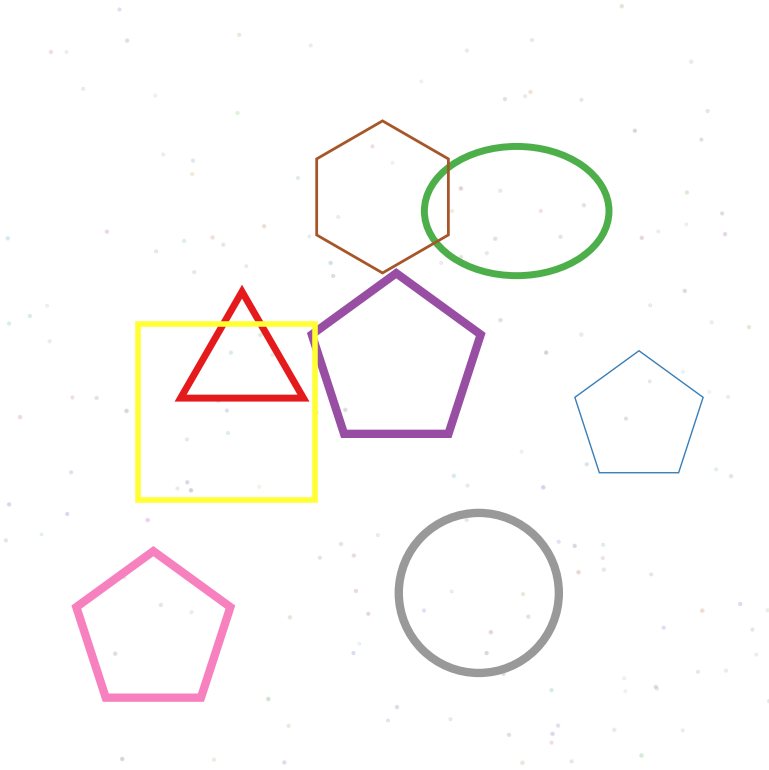[{"shape": "triangle", "thickness": 2.5, "radius": 0.46, "center": [0.314, 0.529]}, {"shape": "pentagon", "thickness": 0.5, "radius": 0.44, "center": [0.83, 0.457]}, {"shape": "oval", "thickness": 2.5, "radius": 0.6, "center": [0.671, 0.726]}, {"shape": "pentagon", "thickness": 3, "radius": 0.58, "center": [0.515, 0.53]}, {"shape": "square", "thickness": 2, "radius": 0.57, "center": [0.294, 0.465]}, {"shape": "hexagon", "thickness": 1, "radius": 0.49, "center": [0.497, 0.744]}, {"shape": "pentagon", "thickness": 3, "radius": 0.53, "center": [0.199, 0.179]}, {"shape": "circle", "thickness": 3, "radius": 0.52, "center": [0.622, 0.23]}]